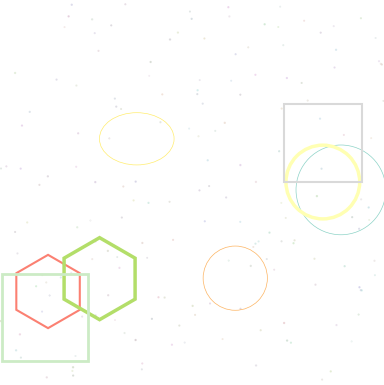[{"shape": "circle", "thickness": 0.5, "radius": 0.58, "center": [0.885, 0.507]}, {"shape": "circle", "thickness": 2.5, "radius": 0.48, "center": [0.839, 0.527]}, {"shape": "hexagon", "thickness": 1.5, "radius": 0.48, "center": [0.125, 0.243]}, {"shape": "circle", "thickness": 0.5, "radius": 0.42, "center": [0.611, 0.277]}, {"shape": "hexagon", "thickness": 2.5, "radius": 0.53, "center": [0.259, 0.276]}, {"shape": "square", "thickness": 1.5, "radius": 0.51, "center": [0.839, 0.629]}, {"shape": "square", "thickness": 2, "radius": 0.56, "center": [0.117, 0.175]}, {"shape": "oval", "thickness": 0.5, "radius": 0.48, "center": [0.355, 0.639]}]